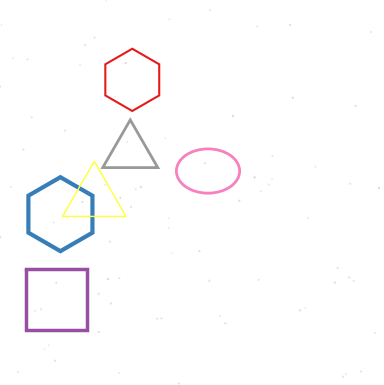[{"shape": "hexagon", "thickness": 1.5, "radius": 0.4, "center": [0.344, 0.793]}, {"shape": "hexagon", "thickness": 3, "radius": 0.48, "center": [0.157, 0.444]}, {"shape": "square", "thickness": 2.5, "radius": 0.4, "center": [0.148, 0.223]}, {"shape": "triangle", "thickness": 1, "radius": 0.48, "center": [0.245, 0.486]}, {"shape": "oval", "thickness": 2, "radius": 0.41, "center": [0.54, 0.556]}, {"shape": "triangle", "thickness": 2, "radius": 0.41, "center": [0.338, 0.606]}]